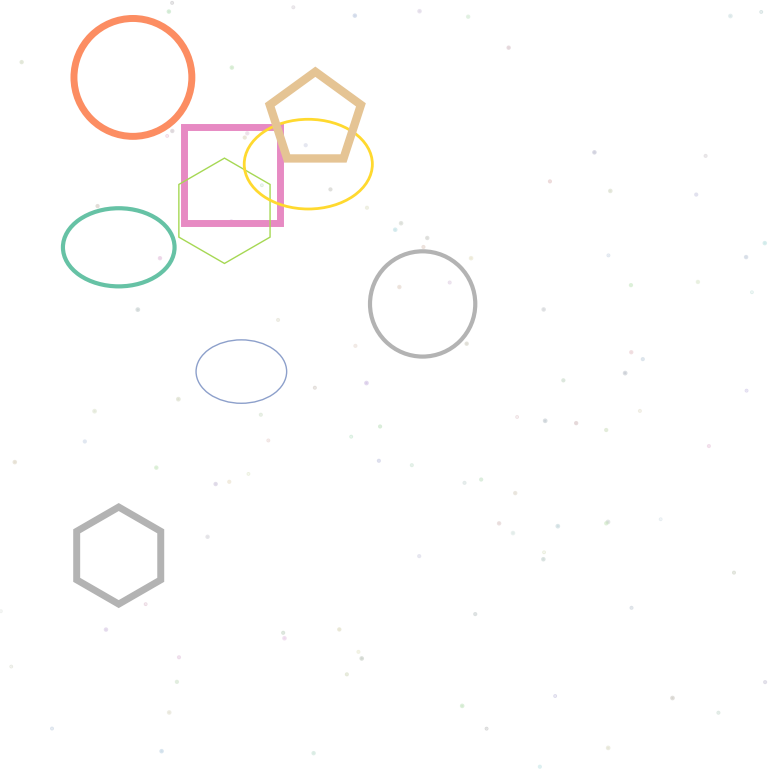[{"shape": "oval", "thickness": 1.5, "radius": 0.36, "center": [0.154, 0.679]}, {"shape": "circle", "thickness": 2.5, "radius": 0.38, "center": [0.173, 0.899]}, {"shape": "oval", "thickness": 0.5, "radius": 0.29, "center": [0.313, 0.517]}, {"shape": "square", "thickness": 2.5, "radius": 0.31, "center": [0.302, 0.773]}, {"shape": "hexagon", "thickness": 0.5, "radius": 0.34, "center": [0.292, 0.726]}, {"shape": "oval", "thickness": 1, "radius": 0.42, "center": [0.4, 0.787]}, {"shape": "pentagon", "thickness": 3, "radius": 0.31, "center": [0.41, 0.845]}, {"shape": "circle", "thickness": 1.5, "radius": 0.34, "center": [0.549, 0.605]}, {"shape": "hexagon", "thickness": 2.5, "radius": 0.32, "center": [0.154, 0.278]}]